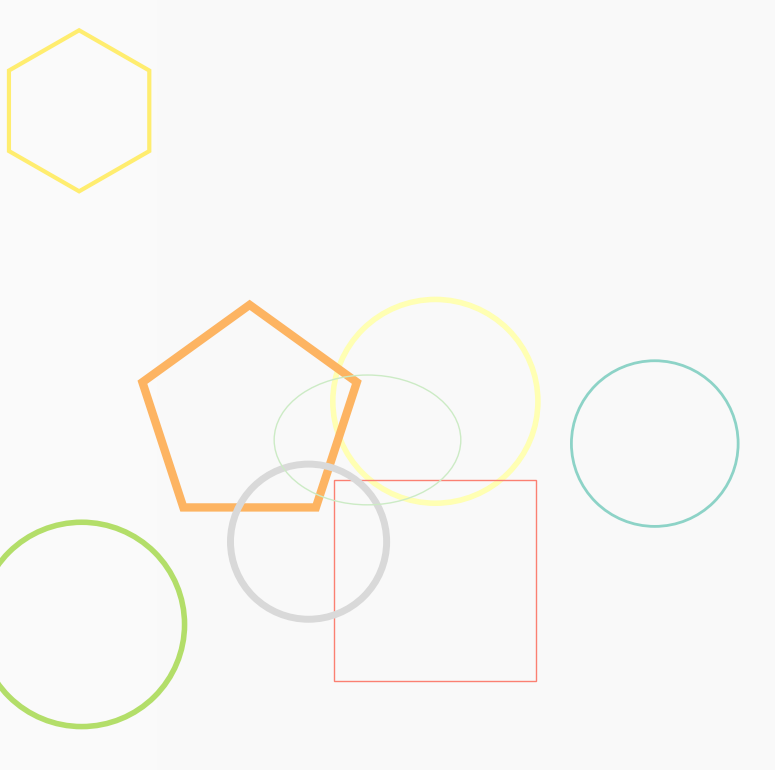[{"shape": "circle", "thickness": 1, "radius": 0.54, "center": [0.845, 0.424]}, {"shape": "circle", "thickness": 2, "radius": 0.66, "center": [0.562, 0.479]}, {"shape": "square", "thickness": 0.5, "radius": 0.65, "center": [0.561, 0.246]}, {"shape": "pentagon", "thickness": 3, "radius": 0.73, "center": [0.322, 0.459]}, {"shape": "circle", "thickness": 2, "radius": 0.66, "center": [0.105, 0.189]}, {"shape": "circle", "thickness": 2.5, "radius": 0.5, "center": [0.398, 0.297]}, {"shape": "oval", "thickness": 0.5, "radius": 0.6, "center": [0.474, 0.429]}, {"shape": "hexagon", "thickness": 1.5, "radius": 0.52, "center": [0.102, 0.856]}]